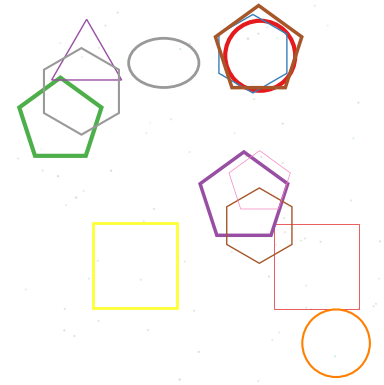[{"shape": "square", "thickness": 0.5, "radius": 0.55, "center": [0.822, 0.307]}, {"shape": "circle", "thickness": 3, "radius": 0.45, "center": [0.676, 0.855]}, {"shape": "hexagon", "thickness": 1, "radius": 0.51, "center": [0.657, 0.861]}, {"shape": "pentagon", "thickness": 3, "radius": 0.56, "center": [0.157, 0.686]}, {"shape": "pentagon", "thickness": 2.5, "radius": 0.6, "center": [0.634, 0.486]}, {"shape": "triangle", "thickness": 1, "radius": 0.53, "center": [0.225, 0.845]}, {"shape": "circle", "thickness": 1.5, "radius": 0.44, "center": [0.873, 0.108]}, {"shape": "square", "thickness": 2, "radius": 0.55, "center": [0.351, 0.31]}, {"shape": "hexagon", "thickness": 1, "radius": 0.49, "center": [0.674, 0.414]}, {"shape": "pentagon", "thickness": 2.5, "radius": 0.59, "center": [0.672, 0.868]}, {"shape": "pentagon", "thickness": 0.5, "radius": 0.42, "center": [0.674, 0.525]}, {"shape": "hexagon", "thickness": 1.5, "radius": 0.56, "center": [0.212, 0.763]}, {"shape": "oval", "thickness": 2, "radius": 0.46, "center": [0.425, 0.837]}]